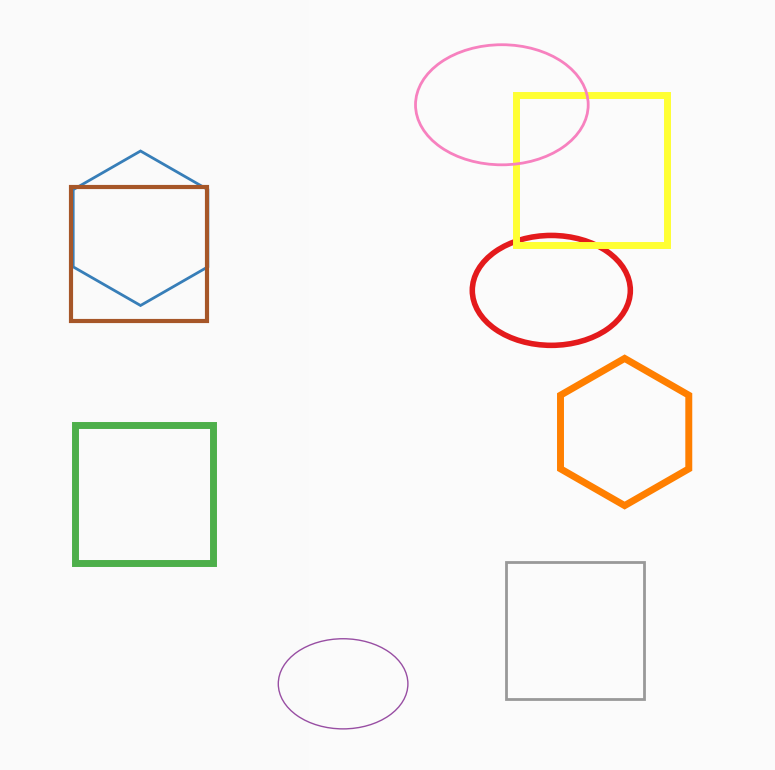[{"shape": "oval", "thickness": 2, "radius": 0.51, "center": [0.711, 0.623]}, {"shape": "hexagon", "thickness": 1, "radius": 0.5, "center": [0.181, 0.704]}, {"shape": "square", "thickness": 2.5, "radius": 0.45, "center": [0.186, 0.358]}, {"shape": "oval", "thickness": 0.5, "radius": 0.42, "center": [0.443, 0.112]}, {"shape": "hexagon", "thickness": 2.5, "radius": 0.48, "center": [0.806, 0.439]}, {"shape": "square", "thickness": 2.5, "radius": 0.49, "center": [0.763, 0.779]}, {"shape": "square", "thickness": 1.5, "radius": 0.44, "center": [0.179, 0.67]}, {"shape": "oval", "thickness": 1, "radius": 0.56, "center": [0.648, 0.864]}, {"shape": "square", "thickness": 1, "radius": 0.44, "center": [0.741, 0.181]}]